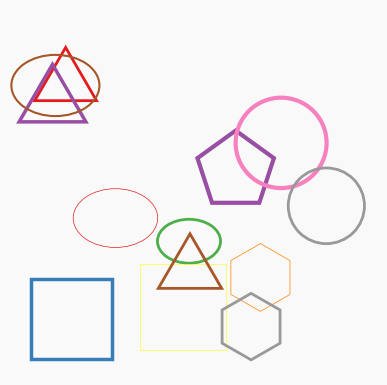[{"shape": "triangle", "thickness": 2, "radius": 0.46, "center": [0.169, 0.785]}, {"shape": "oval", "thickness": 0.5, "radius": 0.54, "center": [0.298, 0.434]}, {"shape": "square", "thickness": 2.5, "radius": 0.52, "center": [0.185, 0.172]}, {"shape": "oval", "thickness": 2, "radius": 0.41, "center": [0.488, 0.373]}, {"shape": "pentagon", "thickness": 3, "radius": 0.52, "center": [0.608, 0.557]}, {"shape": "triangle", "thickness": 2.5, "radius": 0.5, "center": [0.135, 0.733]}, {"shape": "hexagon", "thickness": 0.5, "radius": 0.44, "center": [0.672, 0.279]}, {"shape": "square", "thickness": 0.5, "radius": 0.56, "center": [0.473, 0.202]}, {"shape": "triangle", "thickness": 2, "radius": 0.47, "center": [0.49, 0.298]}, {"shape": "oval", "thickness": 1.5, "radius": 0.57, "center": [0.143, 0.778]}, {"shape": "circle", "thickness": 3, "radius": 0.59, "center": [0.725, 0.629]}, {"shape": "hexagon", "thickness": 2, "radius": 0.43, "center": [0.648, 0.152]}, {"shape": "circle", "thickness": 2, "radius": 0.49, "center": [0.842, 0.465]}]